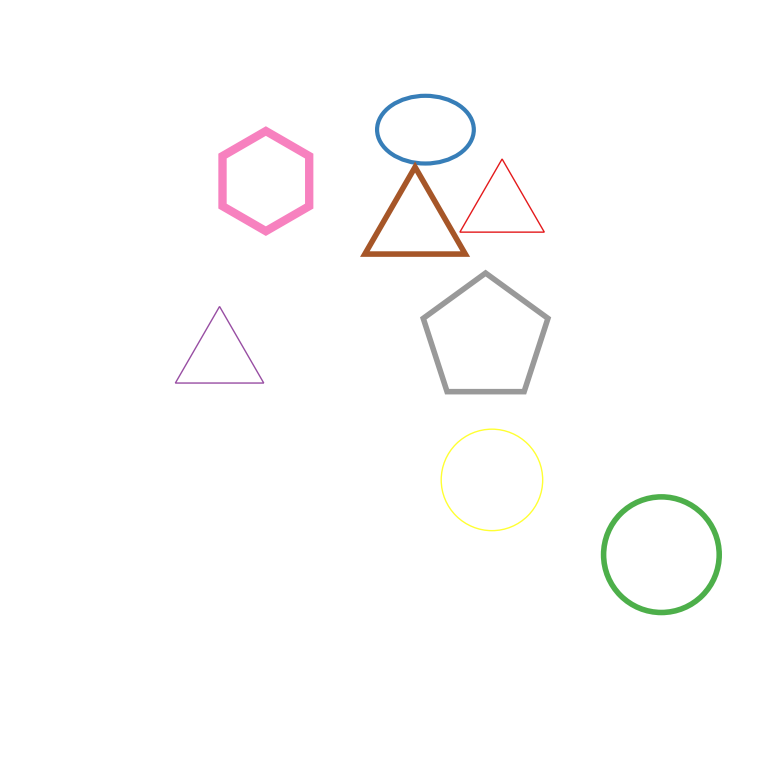[{"shape": "triangle", "thickness": 0.5, "radius": 0.32, "center": [0.652, 0.73]}, {"shape": "oval", "thickness": 1.5, "radius": 0.31, "center": [0.553, 0.832]}, {"shape": "circle", "thickness": 2, "radius": 0.38, "center": [0.859, 0.28]}, {"shape": "triangle", "thickness": 0.5, "radius": 0.33, "center": [0.285, 0.536]}, {"shape": "circle", "thickness": 0.5, "radius": 0.33, "center": [0.639, 0.377]}, {"shape": "triangle", "thickness": 2, "radius": 0.38, "center": [0.539, 0.708]}, {"shape": "hexagon", "thickness": 3, "radius": 0.33, "center": [0.345, 0.765]}, {"shape": "pentagon", "thickness": 2, "radius": 0.43, "center": [0.631, 0.56]}]